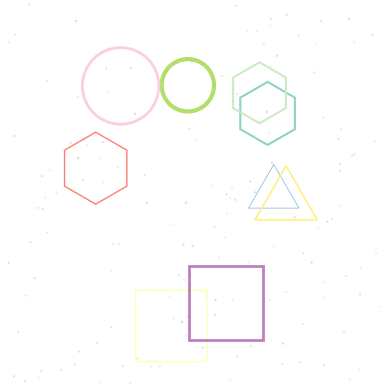[{"shape": "hexagon", "thickness": 1.5, "radius": 0.41, "center": [0.695, 0.705]}, {"shape": "square", "thickness": 1, "radius": 0.46, "center": [0.444, 0.154]}, {"shape": "hexagon", "thickness": 1, "radius": 0.47, "center": [0.249, 0.563]}, {"shape": "triangle", "thickness": 0.5, "radius": 0.38, "center": [0.711, 0.497]}, {"shape": "circle", "thickness": 3, "radius": 0.34, "center": [0.488, 0.778]}, {"shape": "circle", "thickness": 2, "radius": 0.5, "center": [0.313, 0.777]}, {"shape": "square", "thickness": 2, "radius": 0.48, "center": [0.587, 0.212]}, {"shape": "hexagon", "thickness": 1.5, "radius": 0.4, "center": [0.674, 0.759]}, {"shape": "triangle", "thickness": 1, "radius": 0.47, "center": [0.743, 0.475]}]